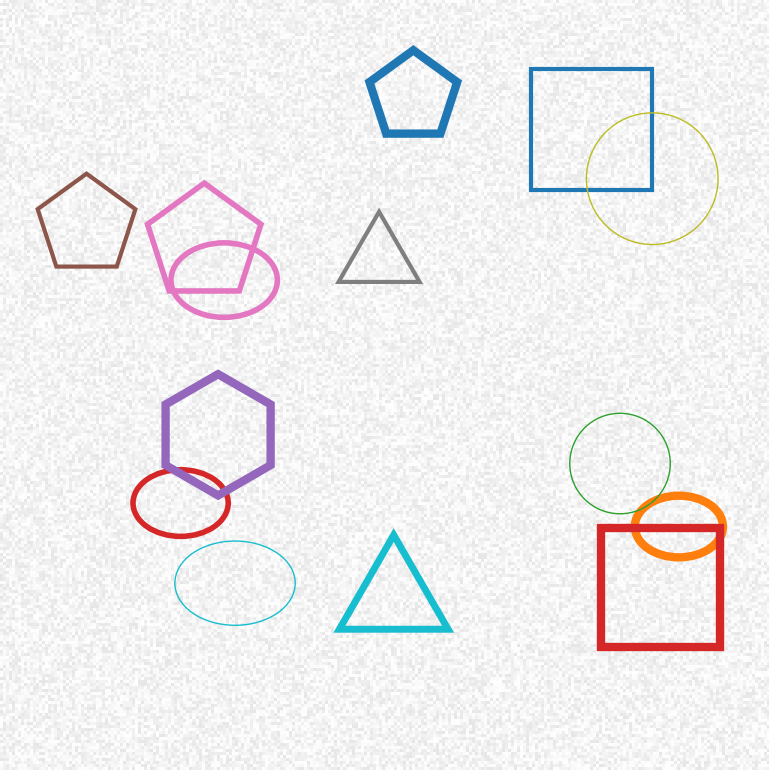[{"shape": "pentagon", "thickness": 3, "radius": 0.3, "center": [0.537, 0.875]}, {"shape": "square", "thickness": 1.5, "radius": 0.39, "center": [0.768, 0.832]}, {"shape": "oval", "thickness": 3, "radius": 0.29, "center": [0.882, 0.316]}, {"shape": "circle", "thickness": 0.5, "radius": 0.33, "center": [0.805, 0.398]}, {"shape": "square", "thickness": 3, "radius": 0.39, "center": [0.858, 0.237]}, {"shape": "oval", "thickness": 2, "radius": 0.31, "center": [0.235, 0.347]}, {"shape": "hexagon", "thickness": 3, "radius": 0.39, "center": [0.283, 0.435]}, {"shape": "pentagon", "thickness": 1.5, "radius": 0.33, "center": [0.112, 0.708]}, {"shape": "oval", "thickness": 2, "radius": 0.35, "center": [0.291, 0.636]}, {"shape": "pentagon", "thickness": 2, "radius": 0.39, "center": [0.265, 0.685]}, {"shape": "triangle", "thickness": 1.5, "radius": 0.3, "center": [0.492, 0.664]}, {"shape": "circle", "thickness": 0.5, "radius": 0.43, "center": [0.847, 0.768]}, {"shape": "oval", "thickness": 0.5, "radius": 0.39, "center": [0.305, 0.243]}, {"shape": "triangle", "thickness": 2.5, "radius": 0.41, "center": [0.511, 0.224]}]